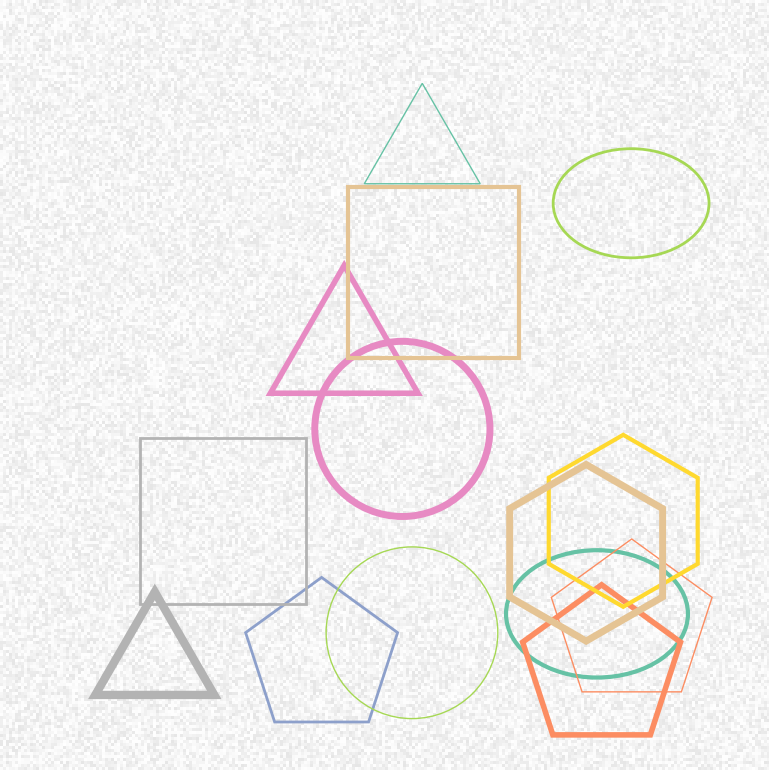[{"shape": "oval", "thickness": 1.5, "radius": 0.59, "center": [0.775, 0.203]}, {"shape": "triangle", "thickness": 0.5, "radius": 0.43, "center": [0.548, 0.805]}, {"shape": "pentagon", "thickness": 2, "radius": 0.54, "center": [0.781, 0.133]}, {"shape": "pentagon", "thickness": 0.5, "radius": 0.55, "center": [0.82, 0.19]}, {"shape": "pentagon", "thickness": 1, "radius": 0.52, "center": [0.418, 0.146]}, {"shape": "circle", "thickness": 2.5, "radius": 0.57, "center": [0.523, 0.443]}, {"shape": "triangle", "thickness": 2, "radius": 0.55, "center": [0.447, 0.545]}, {"shape": "oval", "thickness": 1, "radius": 0.51, "center": [0.82, 0.736]}, {"shape": "circle", "thickness": 0.5, "radius": 0.56, "center": [0.535, 0.178]}, {"shape": "hexagon", "thickness": 1.5, "radius": 0.56, "center": [0.809, 0.324]}, {"shape": "square", "thickness": 1.5, "radius": 0.55, "center": [0.563, 0.646]}, {"shape": "hexagon", "thickness": 2.5, "radius": 0.57, "center": [0.761, 0.282]}, {"shape": "triangle", "thickness": 3, "radius": 0.45, "center": [0.201, 0.142]}, {"shape": "square", "thickness": 1, "radius": 0.54, "center": [0.29, 0.324]}]